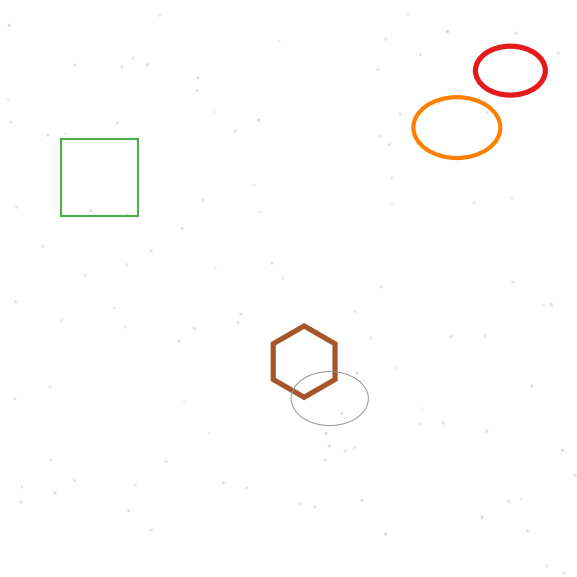[{"shape": "oval", "thickness": 2.5, "radius": 0.3, "center": [0.884, 0.877]}, {"shape": "square", "thickness": 1, "radius": 0.33, "center": [0.172, 0.692]}, {"shape": "oval", "thickness": 2, "radius": 0.38, "center": [0.791, 0.778]}, {"shape": "hexagon", "thickness": 2.5, "radius": 0.31, "center": [0.527, 0.373]}, {"shape": "oval", "thickness": 0.5, "radius": 0.33, "center": [0.571, 0.309]}]